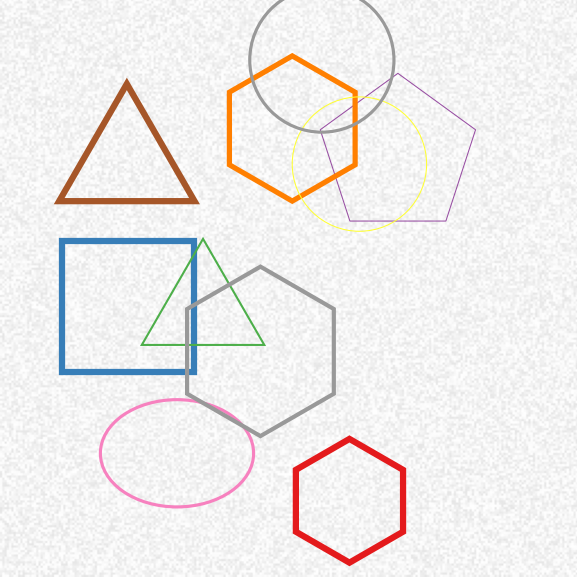[{"shape": "hexagon", "thickness": 3, "radius": 0.54, "center": [0.605, 0.132]}, {"shape": "square", "thickness": 3, "radius": 0.57, "center": [0.222, 0.469]}, {"shape": "triangle", "thickness": 1, "radius": 0.61, "center": [0.352, 0.463]}, {"shape": "pentagon", "thickness": 0.5, "radius": 0.71, "center": [0.689, 0.731]}, {"shape": "hexagon", "thickness": 2.5, "radius": 0.63, "center": [0.506, 0.777]}, {"shape": "circle", "thickness": 0.5, "radius": 0.58, "center": [0.622, 0.715]}, {"shape": "triangle", "thickness": 3, "radius": 0.68, "center": [0.22, 0.718]}, {"shape": "oval", "thickness": 1.5, "radius": 0.66, "center": [0.306, 0.214]}, {"shape": "hexagon", "thickness": 2, "radius": 0.73, "center": [0.451, 0.391]}, {"shape": "circle", "thickness": 1.5, "radius": 0.62, "center": [0.557, 0.895]}]